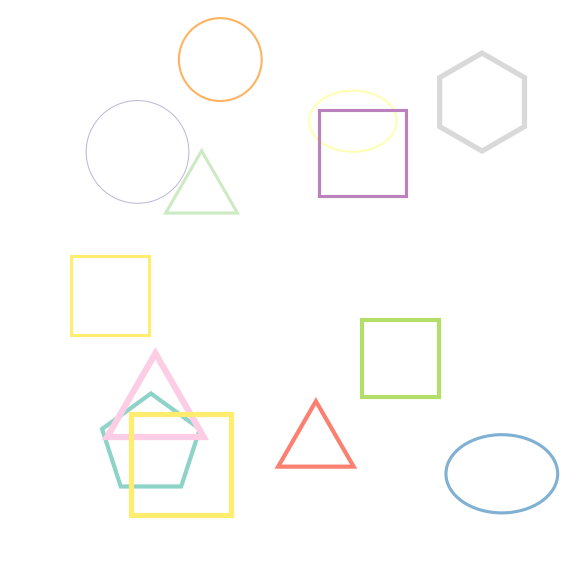[{"shape": "pentagon", "thickness": 2, "radius": 0.45, "center": [0.261, 0.229]}, {"shape": "oval", "thickness": 1, "radius": 0.38, "center": [0.611, 0.789]}, {"shape": "circle", "thickness": 0.5, "radius": 0.44, "center": [0.238, 0.736]}, {"shape": "triangle", "thickness": 2, "radius": 0.38, "center": [0.547, 0.229]}, {"shape": "oval", "thickness": 1.5, "radius": 0.48, "center": [0.869, 0.179]}, {"shape": "circle", "thickness": 1, "radius": 0.36, "center": [0.381, 0.896]}, {"shape": "square", "thickness": 2, "radius": 0.33, "center": [0.694, 0.379]}, {"shape": "triangle", "thickness": 3, "radius": 0.48, "center": [0.269, 0.291]}, {"shape": "hexagon", "thickness": 2.5, "radius": 0.42, "center": [0.835, 0.822]}, {"shape": "square", "thickness": 1.5, "radius": 0.38, "center": [0.628, 0.734]}, {"shape": "triangle", "thickness": 1.5, "radius": 0.36, "center": [0.349, 0.666]}, {"shape": "square", "thickness": 1.5, "radius": 0.34, "center": [0.191, 0.488]}, {"shape": "square", "thickness": 2.5, "radius": 0.44, "center": [0.314, 0.195]}]